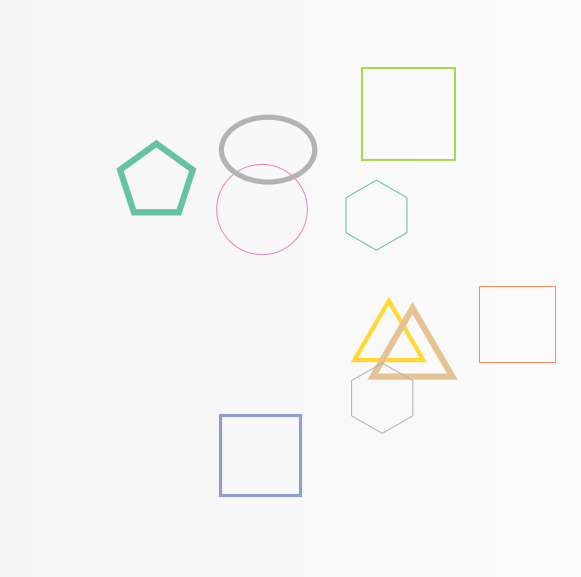[{"shape": "hexagon", "thickness": 0.5, "radius": 0.3, "center": [0.648, 0.627]}, {"shape": "pentagon", "thickness": 3, "radius": 0.33, "center": [0.269, 0.685]}, {"shape": "square", "thickness": 0.5, "radius": 0.33, "center": [0.89, 0.438]}, {"shape": "square", "thickness": 1.5, "radius": 0.34, "center": [0.447, 0.211]}, {"shape": "circle", "thickness": 0.5, "radius": 0.39, "center": [0.451, 0.636]}, {"shape": "square", "thickness": 1, "radius": 0.4, "center": [0.703, 0.801]}, {"shape": "triangle", "thickness": 2, "radius": 0.34, "center": [0.669, 0.41]}, {"shape": "triangle", "thickness": 3, "radius": 0.4, "center": [0.71, 0.387]}, {"shape": "oval", "thickness": 2.5, "radius": 0.4, "center": [0.461, 0.74]}, {"shape": "hexagon", "thickness": 0.5, "radius": 0.3, "center": [0.658, 0.31]}]